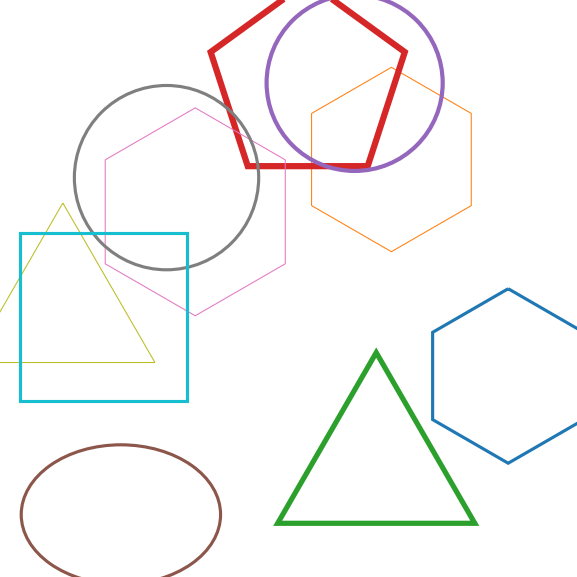[{"shape": "hexagon", "thickness": 1.5, "radius": 0.76, "center": [0.88, 0.348]}, {"shape": "hexagon", "thickness": 0.5, "radius": 0.8, "center": [0.678, 0.723]}, {"shape": "triangle", "thickness": 2.5, "radius": 0.99, "center": [0.651, 0.192]}, {"shape": "pentagon", "thickness": 3, "radius": 0.88, "center": [0.533, 0.854]}, {"shape": "circle", "thickness": 2, "radius": 0.76, "center": [0.614, 0.856]}, {"shape": "oval", "thickness": 1.5, "radius": 0.86, "center": [0.209, 0.108]}, {"shape": "hexagon", "thickness": 0.5, "radius": 0.9, "center": [0.338, 0.632]}, {"shape": "circle", "thickness": 1.5, "radius": 0.8, "center": [0.288, 0.692]}, {"shape": "triangle", "thickness": 0.5, "radius": 0.92, "center": [0.109, 0.463]}, {"shape": "square", "thickness": 1.5, "radius": 0.72, "center": [0.179, 0.45]}]